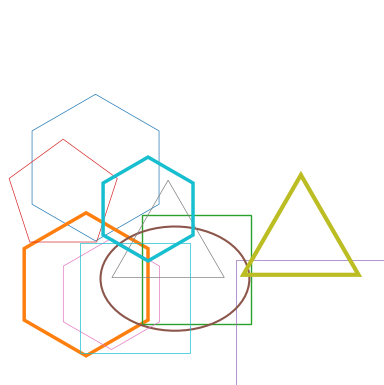[{"shape": "hexagon", "thickness": 0.5, "radius": 0.95, "center": [0.248, 0.565]}, {"shape": "hexagon", "thickness": 2.5, "radius": 0.93, "center": [0.224, 0.261]}, {"shape": "square", "thickness": 1, "radius": 0.71, "center": [0.511, 0.301]}, {"shape": "pentagon", "thickness": 0.5, "radius": 0.74, "center": [0.164, 0.491]}, {"shape": "square", "thickness": 0.5, "radius": 0.96, "center": [0.805, 0.132]}, {"shape": "oval", "thickness": 1.5, "radius": 0.97, "center": [0.454, 0.276]}, {"shape": "hexagon", "thickness": 0.5, "radius": 0.72, "center": [0.29, 0.236]}, {"shape": "triangle", "thickness": 0.5, "radius": 0.84, "center": [0.437, 0.363]}, {"shape": "triangle", "thickness": 3, "radius": 0.86, "center": [0.782, 0.373]}, {"shape": "hexagon", "thickness": 2.5, "radius": 0.67, "center": [0.385, 0.457]}, {"shape": "square", "thickness": 0.5, "radius": 0.72, "center": [0.35, 0.225]}]